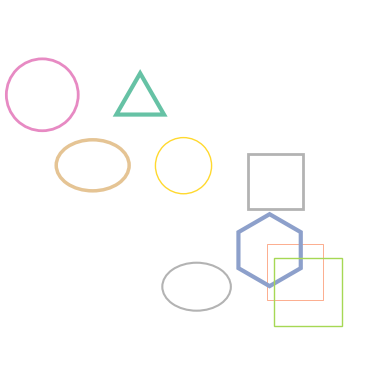[{"shape": "triangle", "thickness": 3, "radius": 0.36, "center": [0.364, 0.738]}, {"shape": "square", "thickness": 0.5, "radius": 0.36, "center": [0.767, 0.293]}, {"shape": "hexagon", "thickness": 3, "radius": 0.47, "center": [0.7, 0.35]}, {"shape": "circle", "thickness": 2, "radius": 0.47, "center": [0.11, 0.754]}, {"shape": "square", "thickness": 1, "radius": 0.45, "center": [0.8, 0.241]}, {"shape": "circle", "thickness": 1, "radius": 0.36, "center": [0.477, 0.57]}, {"shape": "oval", "thickness": 2.5, "radius": 0.47, "center": [0.241, 0.571]}, {"shape": "oval", "thickness": 1.5, "radius": 0.45, "center": [0.511, 0.255]}, {"shape": "square", "thickness": 2, "radius": 0.36, "center": [0.717, 0.528]}]